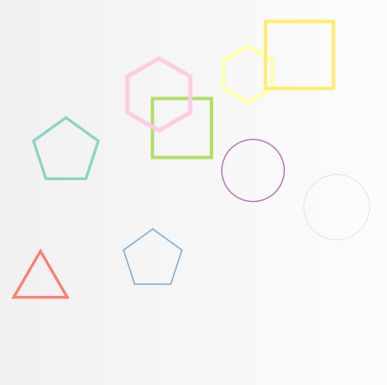[{"shape": "pentagon", "thickness": 2, "radius": 0.44, "center": [0.17, 0.607]}, {"shape": "hexagon", "thickness": 3, "radius": 0.37, "center": [0.64, 0.807]}, {"shape": "triangle", "thickness": 2, "radius": 0.4, "center": [0.104, 0.268]}, {"shape": "pentagon", "thickness": 1, "radius": 0.4, "center": [0.394, 0.326]}, {"shape": "square", "thickness": 2.5, "radius": 0.38, "center": [0.468, 0.669]}, {"shape": "hexagon", "thickness": 3, "radius": 0.47, "center": [0.41, 0.755]}, {"shape": "circle", "thickness": 1, "radius": 0.4, "center": [0.653, 0.557]}, {"shape": "circle", "thickness": 0.5, "radius": 0.42, "center": [0.869, 0.462]}, {"shape": "square", "thickness": 2.5, "radius": 0.44, "center": [0.772, 0.859]}]